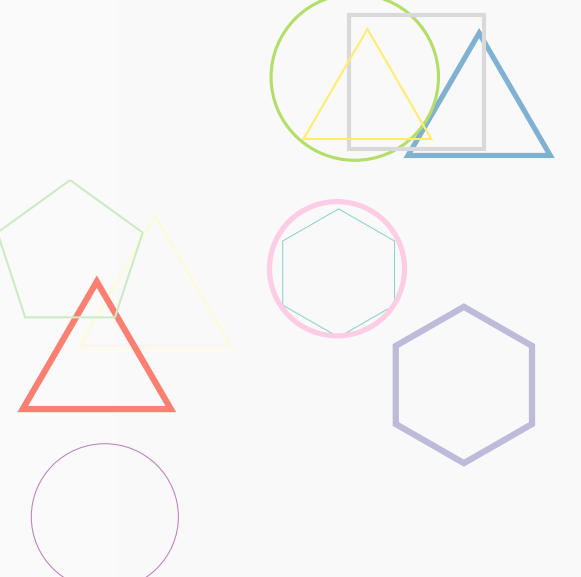[{"shape": "hexagon", "thickness": 0.5, "radius": 0.56, "center": [0.583, 0.526]}, {"shape": "triangle", "thickness": 0.5, "radius": 0.75, "center": [0.267, 0.475]}, {"shape": "hexagon", "thickness": 3, "radius": 0.68, "center": [0.798, 0.333]}, {"shape": "triangle", "thickness": 3, "radius": 0.74, "center": [0.167, 0.364]}, {"shape": "triangle", "thickness": 2.5, "radius": 0.71, "center": [0.824, 0.801]}, {"shape": "circle", "thickness": 1.5, "radius": 0.72, "center": [0.61, 0.866]}, {"shape": "circle", "thickness": 2.5, "radius": 0.58, "center": [0.58, 0.534]}, {"shape": "square", "thickness": 2, "radius": 0.58, "center": [0.716, 0.858]}, {"shape": "circle", "thickness": 0.5, "radius": 0.63, "center": [0.18, 0.104]}, {"shape": "pentagon", "thickness": 1, "radius": 0.66, "center": [0.121, 0.556]}, {"shape": "triangle", "thickness": 1, "radius": 0.63, "center": [0.632, 0.822]}]